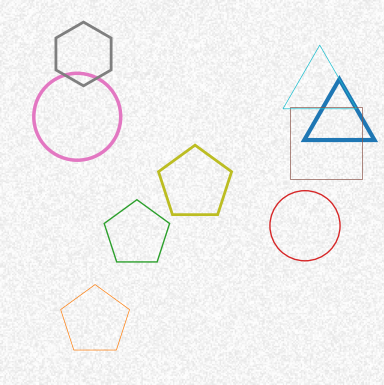[{"shape": "triangle", "thickness": 3, "radius": 0.53, "center": [0.881, 0.689]}, {"shape": "pentagon", "thickness": 0.5, "radius": 0.47, "center": [0.247, 0.167]}, {"shape": "pentagon", "thickness": 1, "radius": 0.45, "center": [0.356, 0.392]}, {"shape": "circle", "thickness": 1, "radius": 0.46, "center": [0.792, 0.414]}, {"shape": "square", "thickness": 0.5, "radius": 0.47, "center": [0.847, 0.629]}, {"shape": "circle", "thickness": 2.5, "radius": 0.56, "center": [0.201, 0.697]}, {"shape": "hexagon", "thickness": 2, "radius": 0.41, "center": [0.217, 0.86]}, {"shape": "pentagon", "thickness": 2, "radius": 0.5, "center": [0.507, 0.523]}, {"shape": "triangle", "thickness": 0.5, "radius": 0.55, "center": [0.831, 0.773]}]